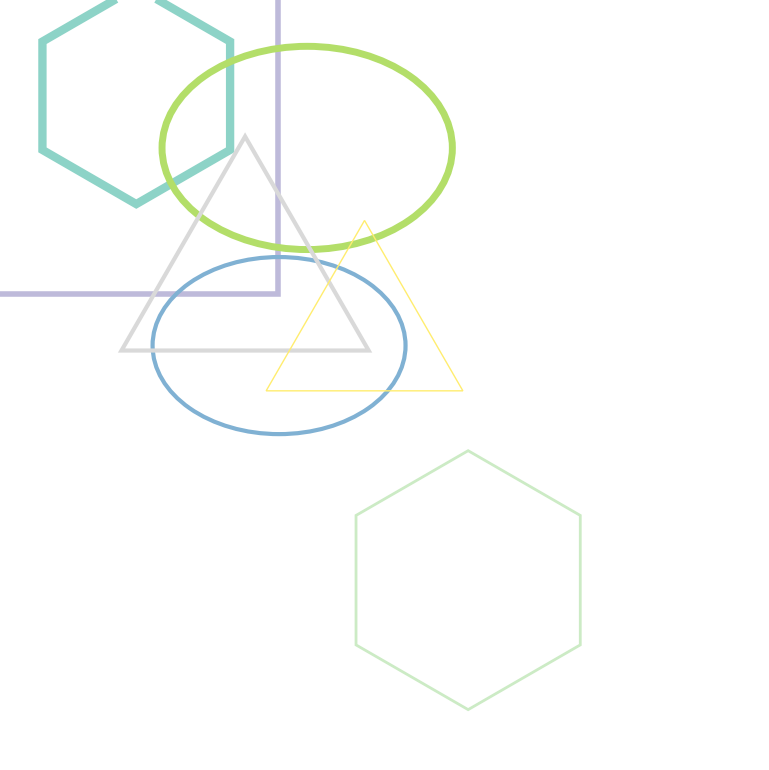[{"shape": "hexagon", "thickness": 3, "radius": 0.7, "center": [0.177, 0.876]}, {"shape": "square", "thickness": 2, "radius": 0.97, "center": [0.168, 0.811]}, {"shape": "oval", "thickness": 1.5, "radius": 0.82, "center": [0.362, 0.551]}, {"shape": "oval", "thickness": 2.5, "radius": 0.94, "center": [0.399, 0.808]}, {"shape": "triangle", "thickness": 1.5, "radius": 0.93, "center": [0.318, 0.637]}, {"shape": "hexagon", "thickness": 1, "radius": 0.84, "center": [0.608, 0.247]}, {"shape": "triangle", "thickness": 0.5, "radius": 0.74, "center": [0.473, 0.566]}]